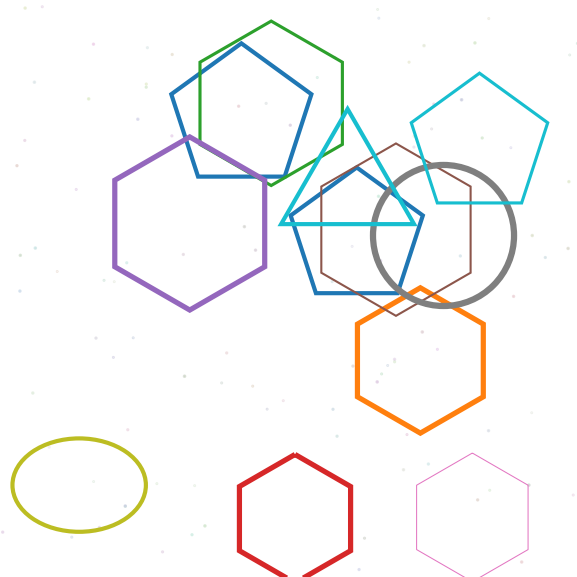[{"shape": "pentagon", "thickness": 2, "radius": 0.64, "center": [0.418, 0.797]}, {"shape": "pentagon", "thickness": 2, "radius": 0.6, "center": [0.618, 0.589]}, {"shape": "hexagon", "thickness": 2.5, "radius": 0.63, "center": [0.728, 0.375]}, {"shape": "hexagon", "thickness": 1.5, "radius": 0.71, "center": [0.47, 0.82]}, {"shape": "hexagon", "thickness": 2.5, "radius": 0.56, "center": [0.511, 0.101]}, {"shape": "hexagon", "thickness": 2.5, "radius": 0.75, "center": [0.329, 0.612]}, {"shape": "hexagon", "thickness": 1, "radius": 0.75, "center": [0.686, 0.601]}, {"shape": "hexagon", "thickness": 0.5, "radius": 0.56, "center": [0.818, 0.103]}, {"shape": "circle", "thickness": 3, "radius": 0.61, "center": [0.768, 0.591]}, {"shape": "oval", "thickness": 2, "radius": 0.58, "center": [0.137, 0.159]}, {"shape": "pentagon", "thickness": 1.5, "radius": 0.62, "center": [0.83, 0.748]}, {"shape": "triangle", "thickness": 2, "radius": 0.66, "center": [0.602, 0.677]}]